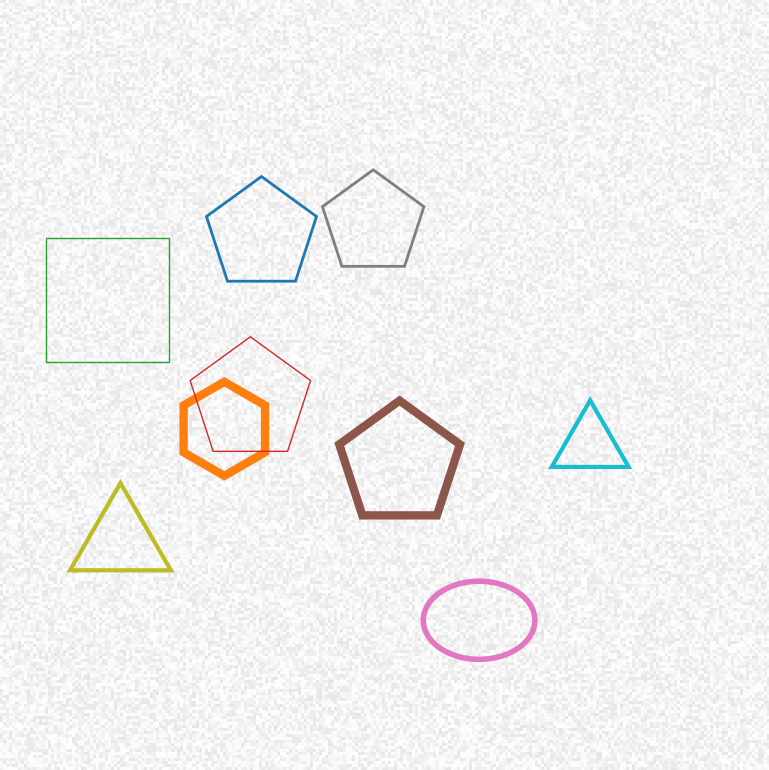[{"shape": "pentagon", "thickness": 1, "radius": 0.38, "center": [0.34, 0.696]}, {"shape": "hexagon", "thickness": 3, "radius": 0.31, "center": [0.291, 0.443]}, {"shape": "square", "thickness": 0.5, "radius": 0.4, "center": [0.14, 0.61]}, {"shape": "pentagon", "thickness": 0.5, "radius": 0.41, "center": [0.325, 0.48]}, {"shape": "pentagon", "thickness": 3, "radius": 0.41, "center": [0.519, 0.397]}, {"shape": "oval", "thickness": 2, "radius": 0.36, "center": [0.622, 0.194]}, {"shape": "pentagon", "thickness": 1, "radius": 0.35, "center": [0.485, 0.71]}, {"shape": "triangle", "thickness": 1.5, "radius": 0.38, "center": [0.156, 0.297]}, {"shape": "triangle", "thickness": 1.5, "radius": 0.29, "center": [0.766, 0.422]}]